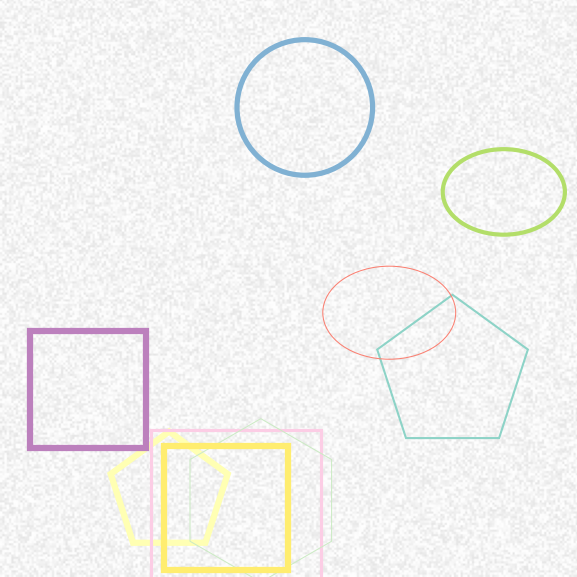[{"shape": "pentagon", "thickness": 1, "radius": 0.69, "center": [0.784, 0.352]}, {"shape": "pentagon", "thickness": 3, "radius": 0.53, "center": [0.293, 0.145]}, {"shape": "oval", "thickness": 0.5, "radius": 0.58, "center": [0.674, 0.458]}, {"shape": "circle", "thickness": 2.5, "radius": 0.59, "center": [0.528, 0.813]}, {"shape": "oval", "thickness": 2, "radius": 0.53, "center": [0.872, 0.667]}, {"shape": "square", "thickness": 1.5, "radius": 0.74, "center": [0.409, 0.107]}, {"shape": "square", "thickness": 3, "radius": 0.5, "center": [0.153, 0.325]}, {"shape": "hexagon", "thickness": 0.5, "radius": 0.71, "center": [0.452, 0.133]}, {"shape": "square", "thickness": 3, "radius": 0.54, "center": [0.391, 0.12]}]